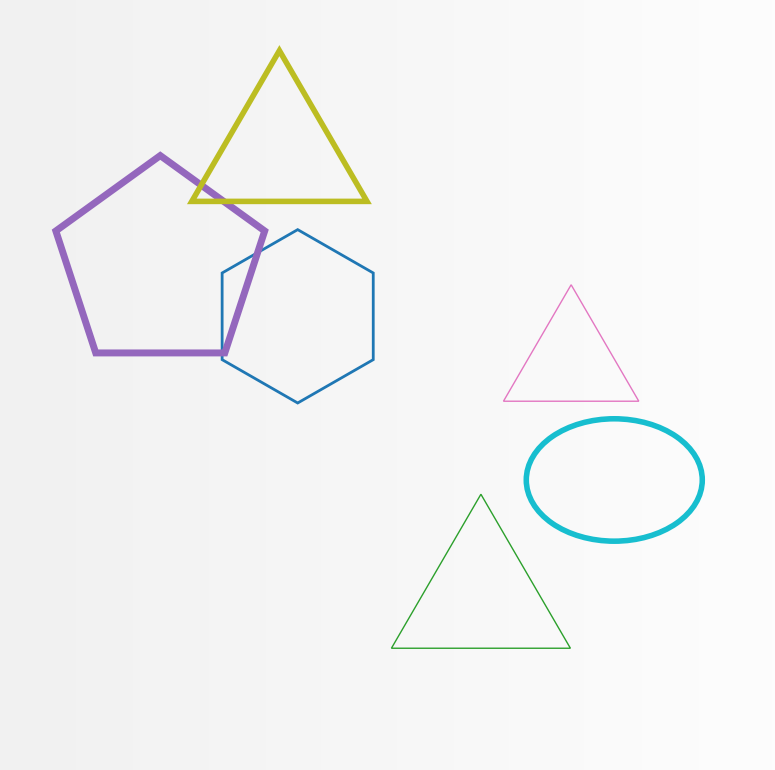[{"shape": "hexagon", "thickness": 1, "radius": 0.56, "center": [0.384, 0.589]}, {"shape": "triangle", "thickness": 0.5, "radius": 0.67, "center": [0.621, 0.225]}, {"shape": "pentagon", "thickness": 2.5, "radius": 0.71, "center": [0.207, 0.656]}, {"shape": "triangle", "thickness": 0.5, "radius": 0.5, "center": [0.737, 0.529]}, {"shape": "triangle", "thickness": 2, "radius": 0.65, "center": [0.361, 0.804]}, {"shape": "oval", "thickness": 2, "radius": 0.57, "center": [0.793, 0.377]}]